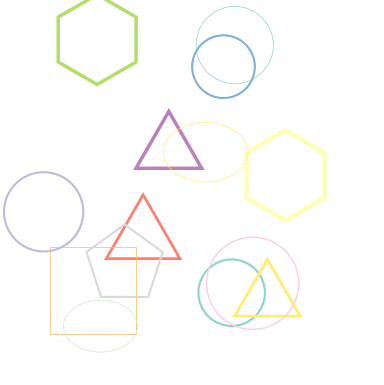[{"shape": "circle", "thickness": 0.5, "radius": 0.5, "center": [0.61, 0.883]}, {"shape": "circle", "thickness": 1.5, "radius": 0.43, "center": [0.602, 0.24]}, {"shape": "hexagon", "thickness": 3, "radius": 0.58, "center": [0.741, 0.544]}, {"shape": "circle", "thickness": 1.5, "radius": 0.51, "center": [0.113, 0.45]}, {"shape": "triangle", "thickness": 2, "radius": 0.55, "center": [0.372, 0.383]}, {"shape": "circle", "thickness": 1.5, "radius": 0.41, "center": [0.58, 0.827]}, {"shape": "square", "thickness": 0.5, "radius": 0.56, "center": [0.242, 0.245]}, {"shape": "hexagon", "thickness": 2.5, "radius": 0.58, "center": [0.252, 0.897]}, {"shape": "circle", "thickness": 1, "radius": 0.6, "center": [0.656, 0.264]}, {"shape": "pentagon", "thickness": 1.5, "radius": 0.52, "center": [0.324, 0.313]}, {"shape": "triangle", "thickness": 2.5, "radius": 0.49, "center": [0.438, 0.612]}, {"shape": "oval", "thickness": 0.5, "radius": 0.48, "center": [0.261, 0.153]}, {"shape": "oval", "thickness": 0.5, "radius": 0.55, "center": [0.534, 0.605]}, {"shape": "triangle", "thickness": 2, "radius": 0.49, "center": [0.695, 0.228]}]